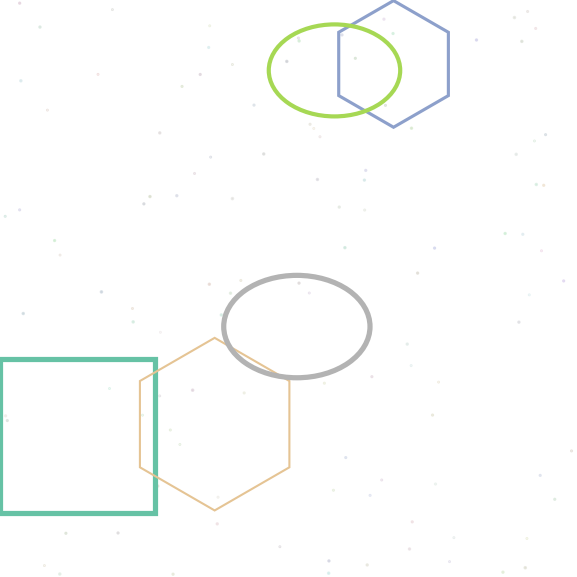[{"shape": "square", "thickness": 2.5, "radius": 0.67, "center": [0.134, 0.244]}, {"shape": "hexagon", "thickness": 1.5, "radius": 0.55, "center": [0.681, 0.888]}, {"shape": "oval", "thickness": 2, "radius": 0.57, "center": [0.579, 0.877]}, {"shape": "hexagon", "thickness": 1, "radius": 0.75, "center": [0.372, 0.265]}, {"shape": "oval", "thickness": 2.5, "radius": 0.63, "center": [0.514, 0.434]}]